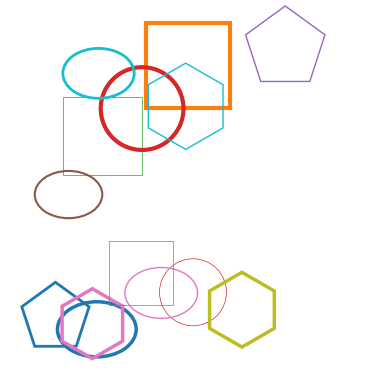[{"shape": "pentagon", "thickness": 2, "radius": 0.46, "center": [0.144, 0.175]}, {"shape": "oval", "thickness": 2.5, "radius": 0.51, "center": [0.251, 0.145]}, {"shape": "square", "thickness": 3, "radius": 0.55, "center": [0.488, 0.83]}, {"shape": "square", "thickness": 0.5, "radius": 0.51, "center": [0.266, 0.646]}, {"shape": "circle", "thickness": 0.5, "radius": 0.43, "center": [0.501, 0.241]}, {"shape": "circle", "thickness": 3, "radius": 0.54, "center": [0.369, 0.718]}, {"shape": "pentagon", "thickness": 1, "radius": 0.54, "center": [0.741, 0.876]}, {"shape": "oval", "thickness": 1.5, "radius": 0.44, "center": [0.178, 0.495]}, {"shape": "hexagon", "thickness": 2.5, "radius": 0.45, "center": [0.24, 0.159]}, {"shape": "oval", "thickness": 1, "radius": 0.47, "center": [0.419, 0.239]}, {"shape": "square", "thickness": 0.5, "radius": 0.41, "center": [0.367, 0.291]}, {"shape": "hexagon", "thickness": 2.5, "radius": 0.49, "center": [0.628, 0.196]}, {"shape": "hexagon", "thickness": 1, "radius": 0.56, "center": [0.482, 0.724]}, {"shape": "oval", "thickness": 2, "radius": 0.46, "center": [0.256, 0.809]}]